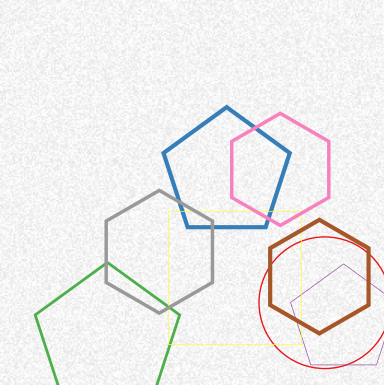[{"shape": "circle", "thickness": 1, "radius": 0.85, "center": [0.844, 0.214]}, {"shape": "pentagon", "thickness": 3, "radius": 0.86, "center": [0.589, 0.549]}, {"shape": "pentagon", "thickness": 2, "radius": 0.99, "center": [0.279, 0.121]}, {"shape": "pentagon", "thickness": 0.5, "radius": 0.73, "center": [0.893, 0.17]}, {"shape": "square", "thickness": 0.5, "radius": 0.86, "center": [0.609, 0.279]}, {"shape": "hexagon", "thickness": 3, "radius": 0.74, "center": [0.83, 0.281]}, {"shape": "hexagon", "thickness": 2.5, "radius": 0.73, "center": [0.728, 0.56]}, {"shape": "hexagon", "thickness": 2.5, "radius": 0.8, "center": [0.414, 0.346]}]